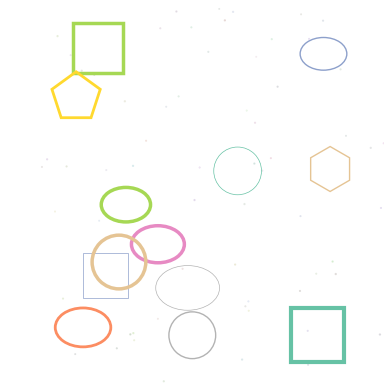[{"shape": "circle", "thickness": 0.5, "radius": 0.31, "center": [0.617, 0.556]}, {"shape": "square", "thickness": 3, "radius": 0.35, "center": [0.825, 0.13]}, {"shape": "oval", "thickness": 2, "radius": 0.36, "center": [0.216, 0.15]}, {"shape": "square", "thickness": 0.5, "radius": 0.29, "center": [0.274, 0.285]}, {"shape": "oval", "thickness": 1, "radius": 0.3, "center": [0.84, 0.86]}, {"shape": "oval", "thickness": 2.5, "radius": 0.34, "center": [0.41, 0.366]}, {"shape": "oval", "thickness": 2.5, "radius": 0.32, "center": [0.327, 0.468]}, {"shape": "square", "thickness": 2.5, "radius": 0.32, "center": [0.255, 0.874]}, {"shape": "pentagon", "thickness": 2, "radius": 0.33, "center": [0.198, 0.748]}, {"shape": "circle", "thickness": 2.5, "radius": 0.35, "center": [0.309, 0.319]}, {"shape": "hexagon", "thickness": 1, "radius": 0.29, "center": [0.857, 0.561]}, {"shape": "oval", "thickness": 0.5, "radius": 0.41, "center": [0.487, 0.252]}, {"shape": "circle", "thickness": 1, "radius": 0.3, "center": [0.499, 0.129]}]